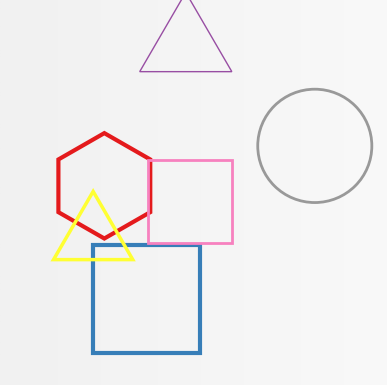[{"shape": "hexagon", "thickness": 3, "radius": 0.68, "center": [0.269, 0.517]}, {"shape": "square", "thickness": 3, "radius": 0.7, "center": [0.378, 0.224]}, {"shape": "triangle", "thickness": 1, "radius": 0.69, "center": [0.479, 0.883]}, {"shape": "triangle", "thickness": 2.5, "radius": 0.59, "center": [0.24, 0.385]}, {"shape": "square", "thickness": 2, "radius": 0.54, "center": [0.49, 0.477]}, {"shape": "circle", "thickness": 2, "radius": 0.74, "center": [0.812, 0.621]}]